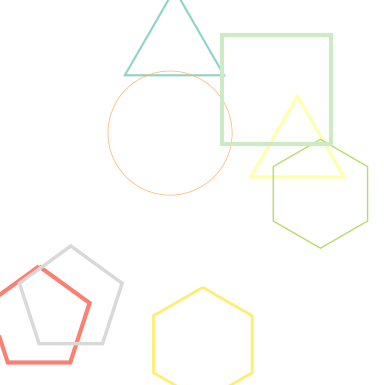[{"shape": "triangle", "thickness": 1.5, "radius": 0.74, "center": [0.453, 0.879]}, {"shape": "triangle", "thickness": 2.5, "radius": 0.7, "center": [0.773, 0.61]}, {"shape": "pentagon", "thickness": 3, "radius": 0.69, "center": [0.101, 0.17]}, {"shape": "circle", "thickness": 0.5, "radius": 0.81, "center": [0.442, 0.654]}, {"shape": "hexagon", "thickness": 1, "radius": 0.71, "center": [0.832, 0.497]}, {"shape": "pentagon", "thickness": 2.5, "radius": 0.7, "center": [0.184, 0.221]}, {"shape": "square", "thickness": 3, "radius": 0.71, "center": [0.719, 0.768]}, {"shape": "hexagon", "thickness": 2, "radius": 0.74, "center": [0.527, 0.106]}]